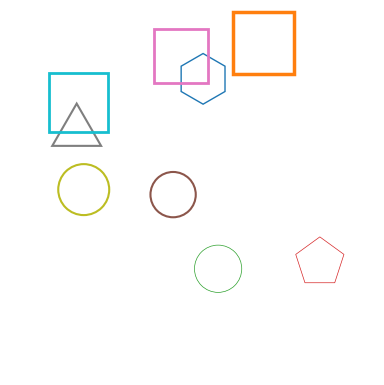[{"shape": "hexagon", "thickness": 1, "radius": 0.33, "center": [0.527, 0.795]}, {"shape": "square", "thickness": 2.5, "radius": 0.4, "center": [0.684, 0.889]}, {"shape": "circle", "thickness": 0.5, "radius": 0.31, "center": [0.567, 0.302]}, {"shape": "pentagon", "thickness": 0.5, "radius": 0.33, "center": [0.831, 0.319]}, {"shape": "circle", "thickness": 1.5, "radius": 0.29, "center": [0.45, 0.494]}, {"shape": "square", "thickness": 2, "radius": 0.35, "center": [0.471, 0.854]}, {"shape": "triangle", "thickness": 1.5, "radius": 0.37, "center": [0.199, 0.658]}, {"shape": "circle", "thickness": 1.5, "radius": 0.33, "center": [0.217, 0.508]}, {"shape": "square", "thickness": 2, "radius": 0.38, "center": [0.204, 0.733]}]